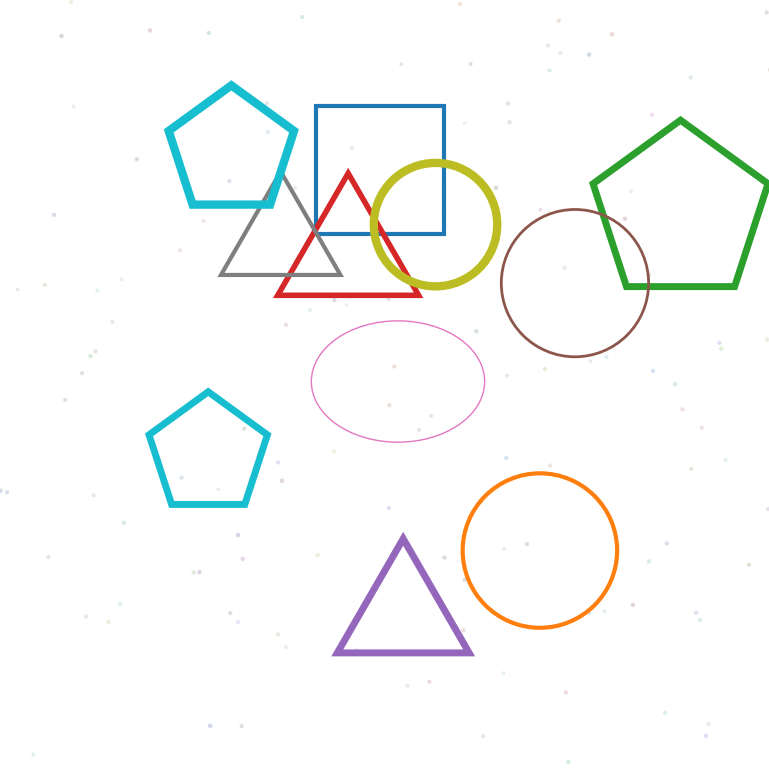[{"shape": "square", "thickness": 1.5, "radius": 0.41, "center": [0.494, 0.779]}, {"shape": "circle", "thickness": 1.5, "radius": 0.5, "center": [0.701, 0.285]}, {"shape": "pentagon", "thickness": 2.5, "radius": 0.6, "center": [0.884, 0.724]}, {"shape": "triangle", "thickness": 2, "radius": 0.53, "center": [0.452, 0.669]}, {"shape": "triangle", "thickness": 2.5, "radius": 0.49, "center": [0.524, 0.202]}, {"shape": "circle", "thickness": 1, "radius": 0.48, "center": [0.747, 0.632]}, {"shape": "oval", "thickness": 0.5, "radius": 0.56, "center": [0.517, 0.505]}, {"shape": "triangle", "thickness": 1.5, "radius": 0.45, "center": [0.365, 0.688]}, {"shape": "circle", "thickness": 3, "radius": 0.4, "center": [0.566, 0.708]}, {"shape": "pentagon", "thickness": 3, "radius": 0.43, "center": [0.3, 0.804]}, {"shape": "pentagon", "thickness": 2.5, "radius": 0.4, "center": [0.27, 0.41]}]